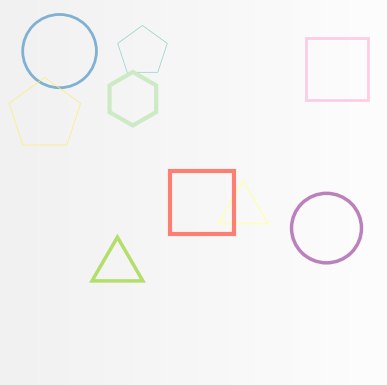[{"shape": "pentagon", "thickness": 0.5, "radius": 0.34, "center": [0.368, 0.867]}, {"shape": "triangle", "thickness": 1, "radius": 0.37, "center": [0.628, 0.456]}, {"shape": "square", "thickness": 3, "radius": 0.41, "center": [0.521, 0.473]}, {"shape": "circle", "thickness": 2, "radius": 0.48, "center": [0.154, 0.867]}, {"shape": "triangle", "thickness": 2.5, "radius": 0.38, "center": [0.303, 0.308]}, {"shape": "square", "thickness": 2, "radius": 0.4, "center": [0.87, 0.822]}, {"shape": "circle", "thickness": 2.5, "radius": 0.45, "center": [0.843, 0.408]}, {"shape": "hexagon", "thickness": 3, "radius": 0.35, "center": [0.343, 0.744]}, {"shape": "pentagon", "thickness": 0.5, "radius": 0.48, "center": [0.116, 0.702]}]